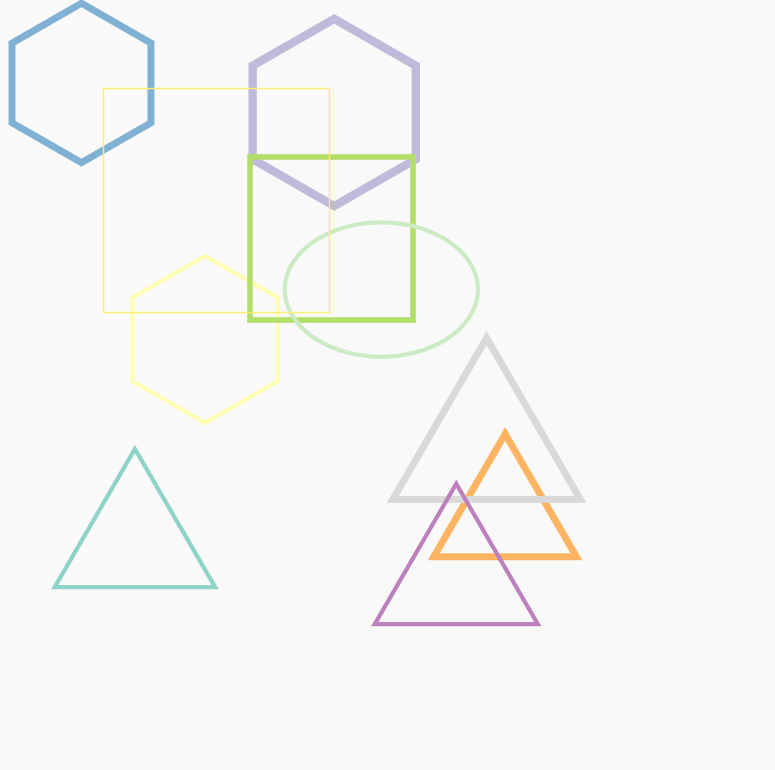[{"shape": "triangle", "thickness": 1.5, "radius": 0.6, "center": [0.174, 0.297]}, {"shape": "hexagon", "thickness": 1.5, "radius": 0.54, "center": [0.265, 0.559]}, {"shape": "hexagon", "thickness": 3, "radius": 0.61, "center": [0.431, 0.854]}, {"shape": "hexagon", "thickness": 2.5, "radius": 0.52, "center": [0.105, 0.892]}, {"shape": "triangle", "thickness": 2.5, "radius": 0.53, "center": [0.652, 0.33]}, {"shape": "square", "thickness": 2, "radius": 0.53, "center": [0.428, 0.69]}, {"shape": "triangle", "thickness": 2.5, "radius": 0.7, "center": [0.628, 0.421]}, {"shape": "triangle", "thickness": 1.5, "radius": 0.61, "center": [0.589, 0.25]}, {"shape": "oval", "thickness": 1.5, "radius": 0.62, "center": [0.492, 0.624]}, {"shape": "square", "thickness": 0.5, "radius": 0.73, "center": [0.279, 0.74]}]